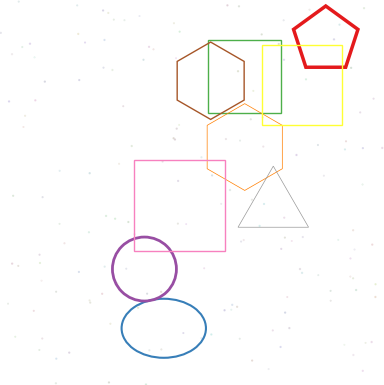[{"shape": "pentagon", "thickness": 2.5, "radius": 0.44, "center": [0.846, 0.896]}, {"shape": "oval", "thickness": 1.5, "radius": 0.55, "center": [0.425, 0.147]}, {"shape": "square", "thickness": 1, "radius": 0.47, "center": [0.634, 0.801]}, {"shape": "circle", "thickness": 2, "radius": 0.42, "center": [0.375, 0.301]}, {"shape": "hexagon", "thickness": 0.5, "radius": 0.56, "center": [0.636, 0.618]}, {"shape": "square", "thickness": 1, "radius": 0.52, "center": [0.784, 0.779]}, {"shape": "hexagon", "thickness": 1, "radius": 0.5, "center": [0.547, 0.79]}, {"shape": "square", "thickness": 1, "radius": 0.59, "center": [0.466, 0.467]}, {"shape": "triangle", "thickness": 0.5, "radius": 0.53, "center": [0.71, 0.463]}]